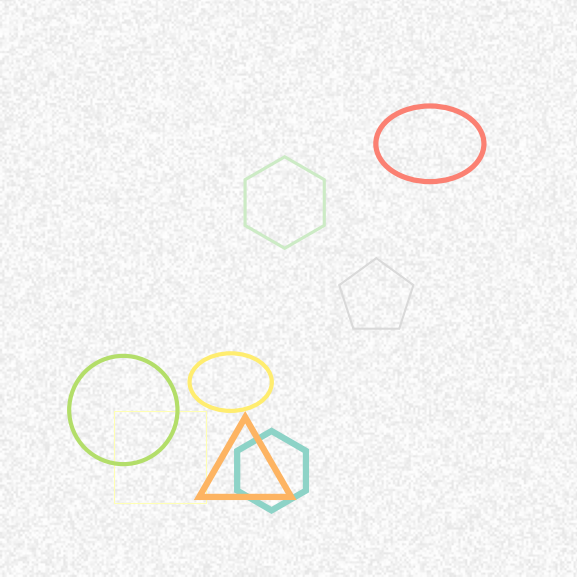[{"shape": "hexagon", "thickness": 3, "radius": 0.34, "center": [0.47, 0.184]}, {"shape": "square", "thickness": 0.5, "radius": 0.4, "center": [0.277, 0.208]}, {"shape": "oval", "thickness": 2.5, "radius": 0.47, "center": [0.744, 0.75]}, {"shape": "triangle", "thickness": 3, "radius": 0.46, "center": [0.425, 0.185]}, {"shape": "circle", "thickness": 2, "radius": 0.47, "center": [0.214, 0.289]}, {"shape": "pentagon", "thickness": 1, "radius": 0.34, "center": [0.652, 0.485]}, {"shape": "hexagon", "thickness": 1.5, "radius": 0.4, "center": [0.493, 0.648]}, {"shape": "oval", "thickness": 2, "radius": 0.36, "center": [0.399, 0.337]}]